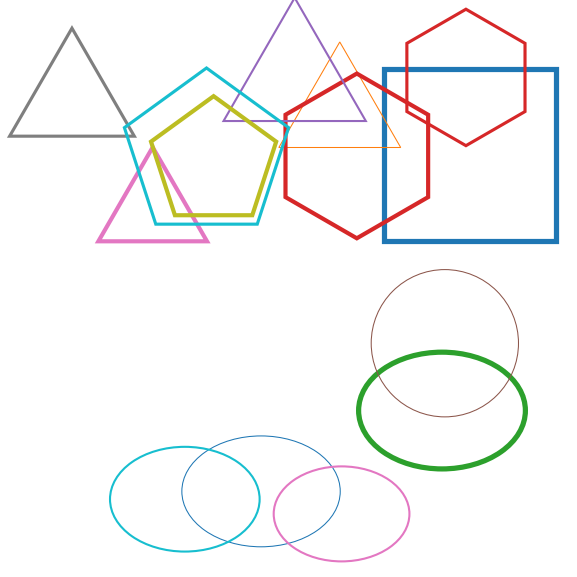[{"shape": "oval", "thickness": 0.5, "radius": 0.69, "center": [0.452, 0.148]}, {"shape": "square", "thickness": 2.5, "radius": 0.75, "center": [0.814, 0.731]}, {"shape": "triangle", "thickness": 0.5, "radius": 0.61, "center": [0.588, 0.805]}, {"shape": "oval", "thickness": 2.5, "radius": 0.72, "center": [0.765, 0.288]}, {"shape": "hexagon", "thickness": 1.5, "radius": 0.59, "center": [0.807, 0.865]}, {"shape": "hexagon", "thickness": 2, "radius": 0.71, "center": [0.618, 0.729]}, {"shape": "triangle", "thickness": 1, "radius": 0.71, "center": [0.51, 0.861]}, {"shape": "circle", "thickness": 0.5, "radius": 0.64, "center": [0.77, 0.405]}, {"shape": "oval", "thickness": 1, "radius": 0.59, "center": [0.591, 0.109]}, {"shape": "triangle", "thickness": 2, "radius": 0.54, "center": [0.264, 0.636]}, {"shape": "triangle", "thickness": 1.5, "radius": 0.62, "center": [0.125, 0.826]}, {"shape": "pentagon", "thickness": 2, "radius": 0.57, "center": [0.37, 0.719]}, {"shape": "oval", "thickness": 1, "radius": 0.65, "center": [0.32, 0.135]}, {"shape": "pentagon", "thickness": 1.5, "radius": 0.75, "center": [0.358, 0.732]}]